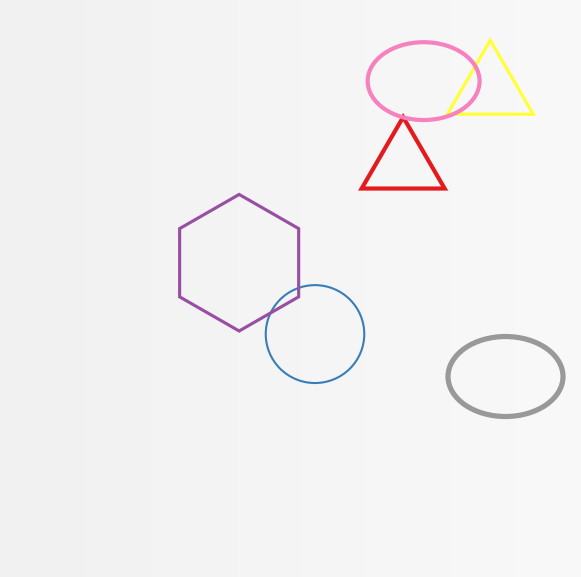[{"shape": "triangle", "thickness": 2, "radius": 0.41, "center": [0.694, 0.714]}, {"shape": "circle", "thickness": 1, "radius": 0.42, "center": [0.542, 0.421]}, {"shape": "hexagon", "thickness": 1.5, "radius": 0.59, "center": [0.411, 0.544]}, {"shape": "triangle", "thickness": 1.5, "radius": 0.43, "center": [0.843, 0.844]}, {"shape": "oval", "thickness": 2, "radius": 0.48, "center": [0.729, 0.859]}, {"shape": "oval", "thickness": 2.5, "radius": 0.49, "center": [0.87, 0.347]}]